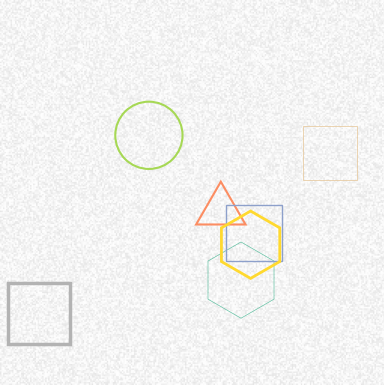[{"shape": "hexagon", "thickness": 0.5, "radius": 0.5, "center": [0.626, 0.272]}, {"shape": "triangle", "thickness": 1.5, "radius": 0.37, "center": [0.574, 0.454]}, {"shape": "square", "thickness": 1, "radius": 0.36, "center": [0.659, 0.395]}, {"shape": "circle", "thickness": 1.5, "radius": 0.44, "center": [0.387, 0.649]}, {"shape": "hexagon", "thickness": 2, "radius": 0.44, "center": [0.651, 0.364]}, {"shape": "square", "thickness": 0.5, "radius": 0.35, "center": [0.858, 0.602]}, {"shape": "square", "thickness": 2.5, "radius": 0.4, "center": [0.102, 0.185]}]